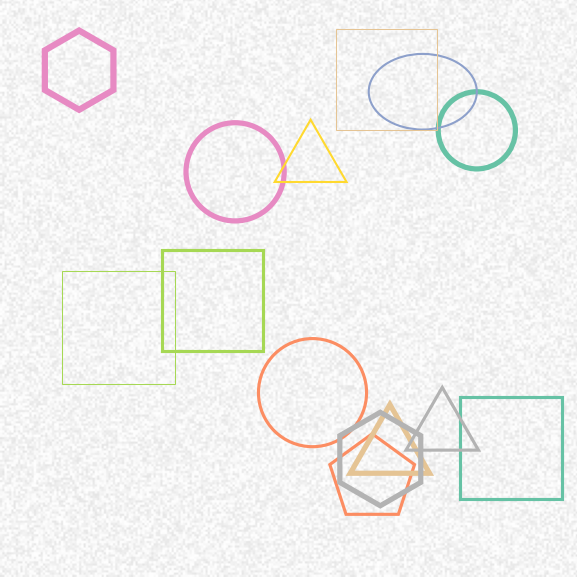[{"shape": "circle", "thickness": 2.5, "radius": 0.33, "center": [0.826, 0.773]}, {"shape": "square", "thickness": 1.5, "radius": 0.44, "center": [0.884, 0.223]}, {"shape": "pentagon", "thickness": 1.5, "radius": 0.39, "center": [0.644, 0.171]}, {"shape": "circle", "thickness": 1.5, "radius": 0.47, "center": [0.541, 0.319]}, {"shape": "oval", "thickness": 1, "radius": 0.47, "center": [0.732, 0.84]}, {"shape": "circle", "thickness": 2.5, "radius": 0.43, "center": [0.407, 0.702]}, {"shape": "hexagon", "thickness": 3, "radius": 0.34, "center": [0.137, 0.878]}, {"shape": "square", "thickness": 1.5, "radius": 0.44, "center": [0.368, 0.478]}, {"shape": "square", "thickness": 0.5, "radius": 0.49, "center": [0.205, 0.433]}, {"shape": "triangle", "thickness": 1, "radius": 0.36, "center": [0.538, 0.72]}, {"shape": "triangle", "thickness": 2.5, "radius": 0.4, "center": [0.675, 0.219]}, {"shape": "square", "thickness": 0.5, "radius": 0.44, "center": [0.669, 0.861]}, {"shape": "hexagon", "thickness": 2.5, "radius": 0.4, "center": [0.659, 0.204]}, {"shape": "triangle", "thickness": 1.5, "radius": 0.36, "center": [0.766, 0.256]}]